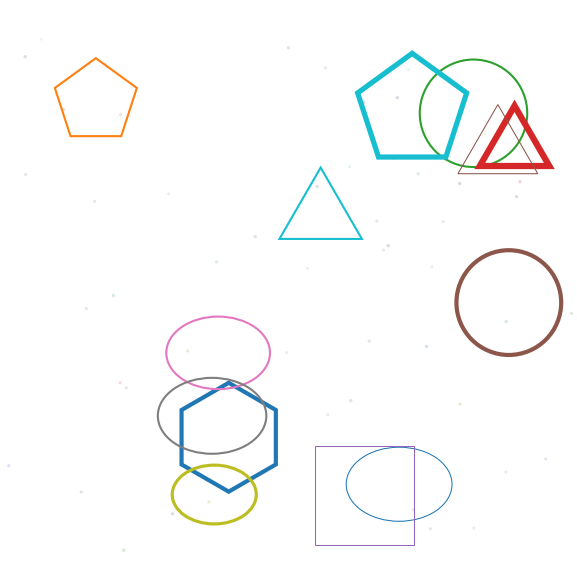[{"shape": "hexagon", "thickness": 2, "radius": 0.47, "center": [0.396, 0.242]}, {"shape": "oval", "thickness": 0.5, "radius": 0.46, "center": [0.691, 0.161]}, {"shape": "pentagon", "thickness": 1, "radius": 0.37, "center": [0.166, 0.824]}, {"shape": "circle", "thickness": 1, "radius": 0.47, "center": [0.82, 0.803]}, {"shape": "triangle", "thickness": 3, "radius": 0.35, "center": [0.891, 0.746]}, {"shape": "square", "thickness": 0.5, "radius": 0.43, "center": [0.631, 0.141]}, {"shape": "triangle", "thickness": 0.5, "radius": 0.4, "center": [0.862, 0.738]}, {"shape": "circle", "thickness": 2, "radius": 0.45, "center": [0.881, 0.475]}, {"shape": "oval", "thickness": 1, "radius": 0.45, "center": [0.378, 0.388]}, {"shape": "oval", "thickness": 1, "radius": 0.47, "center": [0.367, 0.279]}, {"shape": "oval", "thickness": 1.5, "radius": 0.36, "center": [0.371, 0.143]}, {"shape": "pentagon", "thickness": 2.5, "radius": 0.5, "center": [0.714, 0.808]}, {"shape": "triangle", "thickness": 1, "radius": 0.41, "center": [0.555, 0.627]}]